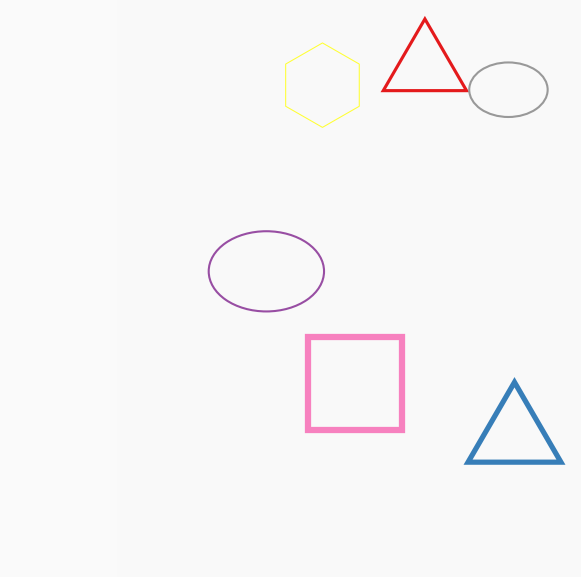[{"shape": "triangle", "thickness": 1.5, "radius": 0.41, "center": [0.731, 0.884]}, {"shape": "triangle", "thickness": 2.5, "radius": 0.46, "center": [0.885, 0.245]}, {"shape": "oval", "thickness": 1, "radius": 0.5, "center": [0.458, 0.529]}, {"shape": "hexagon", "thickness": 0.5, "radius": 0.37, "center": [0.555, 0.852]}, {"shape": "square", "thickness": 3, "radius": 0.4, "center": [0.611, 0.335]}, {"shape": "oval", "thickness": 1, "radius": 0.34, "center": [0.875, 0.844]}]